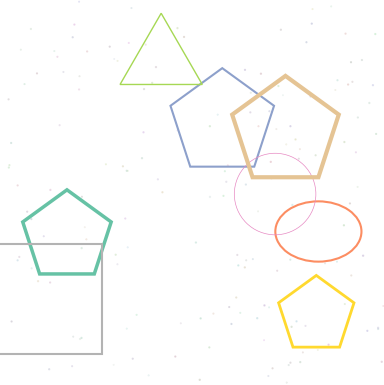[{"shape": "pentagon", "thickness": 2.5, "radius": 0.6, "center": [0.174, 0.386]}, {"shape": "oval", "thickness": 1.5, "radius": 0.56, "center": [0.827, 0.399]}, {"shape": "pentagon", "thickness": 1.5, "radius": 0.71, "center": [0.577, 0.682]}, {"shape": "circle", "thickness": 0.5, "radius": 0.53, "center": [0.715, 0.496]}, {"shape": "triangle", "thickness": 1, "radius": 0.62, "center": [0.419, 0.842]}, {"shape": "pentagon", "thickness": 2, "radius": 0.51, "center": [0.822, 0.182]}, {"shape": "pentagon", "thickness": 3, "radius": 0.73, "center": [0.741, 0.657]}, {"shape": "square", "thickness": 1.5, "radius": 0.72, "center": [0.121, 0.224]}]